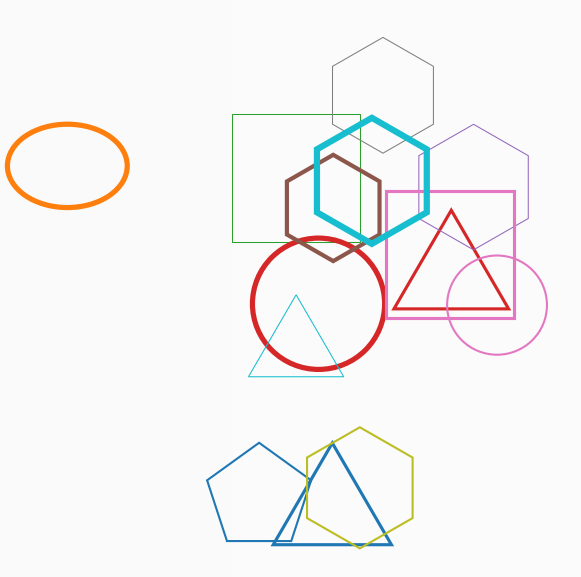[{"shape": "triangle", "thickness": 1.5, "radius": 0.59, "center": [0.572, 0.115]}, {"shape": "pentagon", "thickness": 1, "radius": 0.47, "center": [0.446, 0.138]}, {"shape": "oval", "thickness": 2.5, "radius": 0.52, "center": [0.116, 0.712]}, {"shape": "square", "thickness": 0.5, "radius": 0.55, "center": [0.51, 0.691]}, {"shape": "triangle", "thickness": 1.5, "radius": 0.57, "center": [0.776, 0.521]}, {"shape": "circle", "thickness": 2.5, "radius": 0.57, "center": [0.548, 0.473]}, {"shape": "hexagon", "thickness": 0.5, "radius": 0.54, "center": [0.815, 0.675]}, {"shape": "hexagon", "thickness": 2, "radius": 0.46, "center": [0.573, 0.639]}, {"shape": "square", "thickness": 1.5, "radius": 0.55, "center": [0.774, 0.558]}, {"shape": "circle", "thickness": 1, "radius": 0.43, "center": [0.855, 0.471]}, {"shape": "hexagon", "thickness": 0.5, "radius": 0.5, "center": [0.659, 0.834]}, {"shape": "hexagon", "thickness": 1, "radius": 0.52, "center": [0.619, 0.154]}, {"shape": "hexagon", "thickness": 3, "radius": 0.55, "center": [0.64, 0.686]}, {"shape": "triangle", "thickness": 0.5, "radius": 0.47, "center": [0.509, 0.394]}]